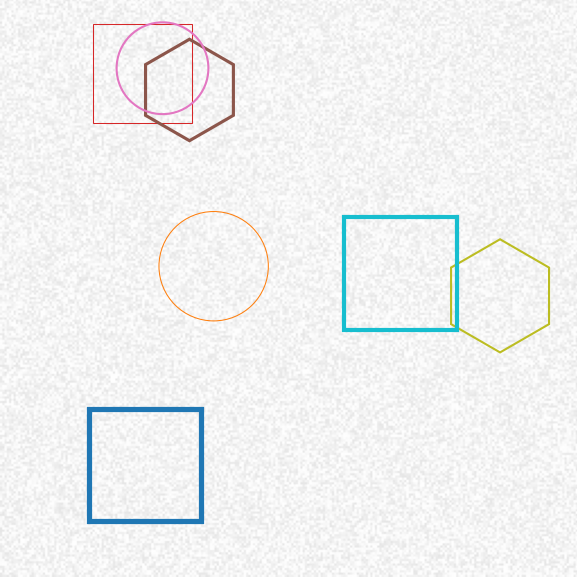[{"shape": "square", "thickness": 2.5, "radius": 0.48, "center": [0.251, 0.194]}, {"shape": "circle", "thickness": 0.5, "radius": 0.47, "center": [0.37, 0.538]}, {"shape": "square", "thickness": 0.5, "radius": 0.43, "center": [0.247, 0.872]}, {"shape": "hexagon", "thickness": 1.5, "radius": 0.44, "center": [0.328, 0.843]}, {"shape": "circle", "thickness": 1, "radius": 0.4, "center": [0.281, 0.881]}, {"shape": "hexagon", "thickness": 1, "radius": 0.49, "center": [0.866, 0.487]}, {"shape": "square", "thickness": 2, "radius": 0.49, "center": [0.693, 0.525]}]